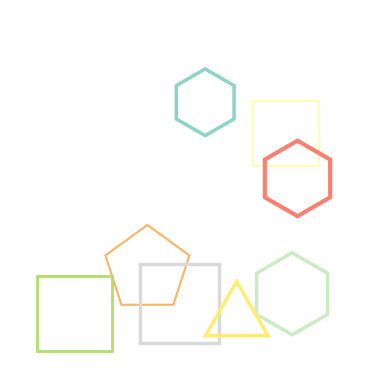[{"shape": "hexagon", "thickness": 2.5, "radius": 0.43, "center": [0.533, 0.734]}, {"shape": "square", "thickness": 1.5, "radius": 0.43, "center": [0.742, 0.653]}, {"shape": "hexagon", "thickness": 3, "radius": 0.49, "center": [0.773, 0.537]}, {"shape": "pentagon", "thickness": 1.5, "radius": 0.57, "center": [0.383, 0.301]}, {"shape": "square", "thickness": 2, "radius": 0.49, "center": [0.194, 0.185]}, {"shape": "square", "thickness": 2.5, "radius": 0.51, "center": [0.466, 0.211]}, {"shape": "hexagon", "thickness": 2.5, "radius": 0.53, "center": [0.759, 0.237]}, {"shape": "triangle", "thickness": 2.5, "radius": 0.47, "center": [0.615, 0.175]}]